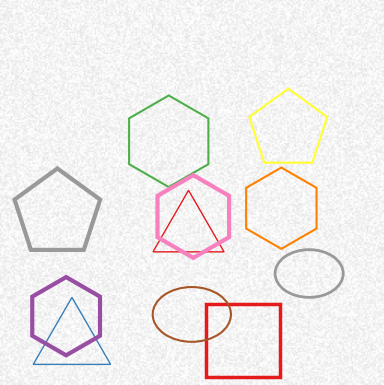[{"shape": "square", "thickness": 2.5, "radius": 0.48, "center": [0.631, 0.116]}, {"shape": "triangle", "thickness": 1, "radius": 0.53, "center": [0.49, 0.399]}, {"shape": "triangle", "thickness": 1, "radius": 0.58, "center": [0.187, 0.112]}, {"shape": "hexagon", "thickness": 1.5, "radius": 0.59, "center": [0.438, 0.633]}, {"shape": "hexagon", "thickness": 3, "radius": 0.51, "center": [0.172, 0.179]}, {"shape": "hexagon", "thickness": 1.5, "radius": 0.53, "center": [0.731, 0.459]}, {"shape": "pentagon", "thickness": 1.5, "radius": 0.53, "center": [0.749, 0.663]}, {"shape": "oval", "thickness": 1.5, "radius": 0.51, "center": [0.498, 0.183]}, {"shape": "hexagon", "thickness": 3, "radius": 0.54, "center": [0.502, 0.438]}, {"shape": "oval", "thickness": 2, "radius": 0.44, "center": [0.803, 0.29]}, {"shape": "pentagon", "thickness": 3, "radius": 0.58, "center": [0.149, 0.445]}]